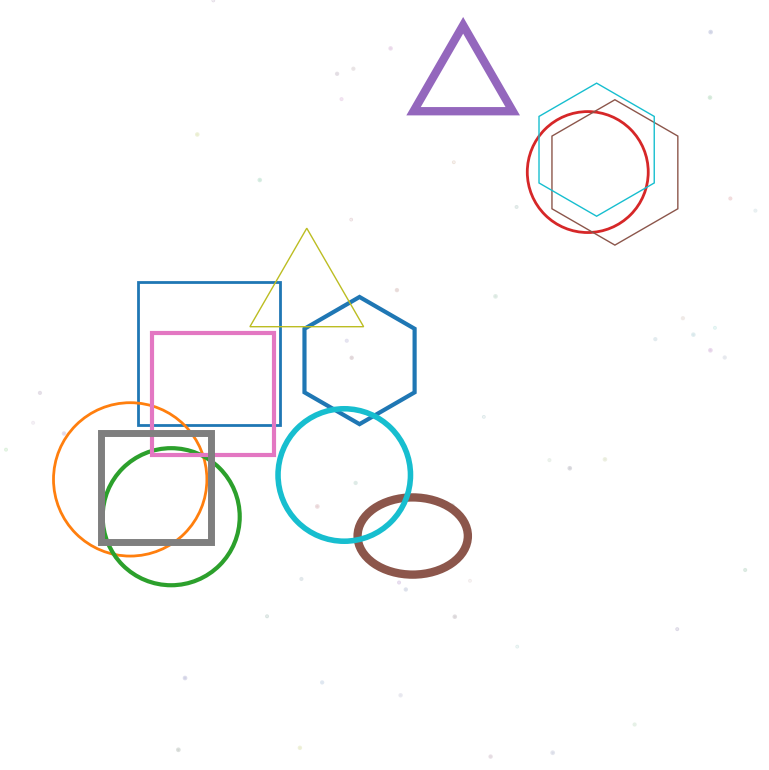[{"shape": "hexagon", "thickness": 1.5, "radius": 0.41, "center": [0.467, 0.532]}, {"shape": "square", "thickness": 1, "radius": 0.46, "center": [0.271, 0.541]}, {"shape": "circle", "thickness": 1, "radius": 0.5, "center": [0.169, 0.377]}, {"shape": "circle", "thickness": 1.5, "radius": 0.45, "center": [0.222, 0.329]}, {"shape": "circle", "thickness": 1, "radius": 0.39, "center": [0.763, 0.777]}, {"shape": "triangle", "thickness": 3, "radius": 0.37, "center": [0.601, 0.893]}, {"shape": "hexagon", "thickness": 0.5, "radius": 0.47, "center": [0.799, 0.776]}, {"shape": "oval", "thickness": 3, "radius": 0.36, "center": [0.536, 0.304]}, {"shape": "square", "thickness": 1.5, "radius": 0.4, "center": [0.276, 0.488]}, {"shape": "square", "thickness": 2.5, "radius": 0.36, "center": [0.202, 0.367]}, {"shape": "triangle", "thickness": 0.5, "radius": 0.43, "center": [0.398, 0.618]}, {"shape": "hexagon", "thickness": 0.5, "radius": 0.43, "center": [0.775, 0.806]}, {"shape": "circle", "thickness": 2, "radius": 0.43, "center": [0.447, 0.383]}]